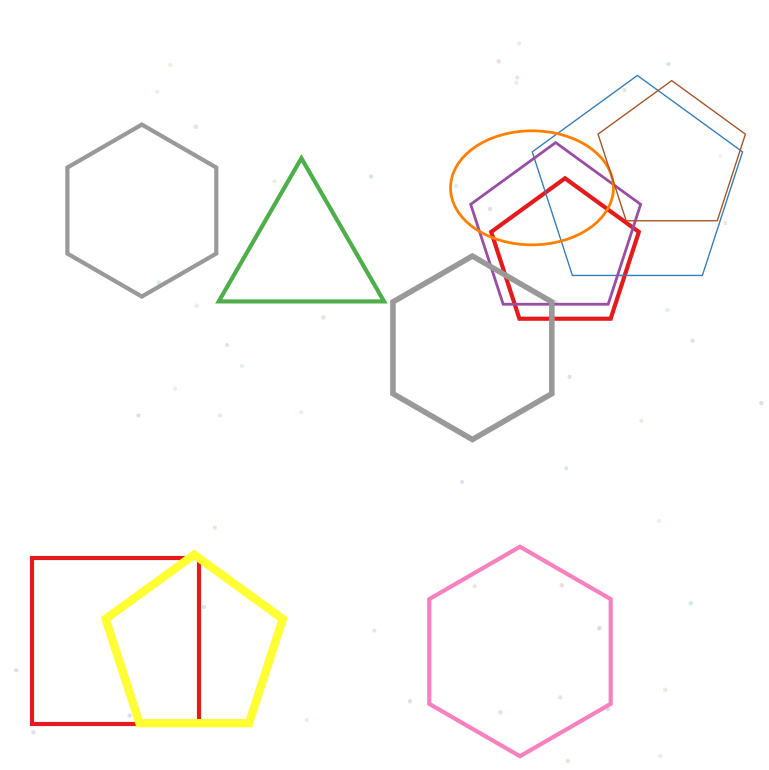[{"shape": "pentagon", "thickness": 1.5, "radius": 0.5, "center": [0.734, 0.668]}, {"shape": "square", "thickness": 1.5, "radius": 0.54, "center": [0.15, 0.167]}, {"shape": "pentagon", "thickness": 0.5, "radius": 0.72, "center": [0.828, 0.758]}, {"shape": "triangle", "thickness": 1.5, "radius": 0.62, "center": [0.391, 0.671]}, {"shape": "pentagon", "thickness": 1, "radius": 0.58, "center": [0.722, 0.699]}, {"shape": "oval", "thickness": 1, "radius": 0.53, "center": [0.691, 0.756]}, {"shape": "pentagon", "thickness": 3, "radius": 0.6, "center": [0.252, 0.159]}, {"shape": "pentagon", "thickness": 0.5, "radius": 0.5, "center": [0.872, 0.795]}, {"shape": "hexagon", "thickness": 1.5, "radius": 0.68, "center": [0.675, 0.154]}, {"shape": "hexagon", "thickness": 2, "radius": 0.6, "center": [0.613, 0.548]}, {"shape": "hexagon", "thickness": 1.5, "radius": 0.56, "center": [0.184, 0.727]}]